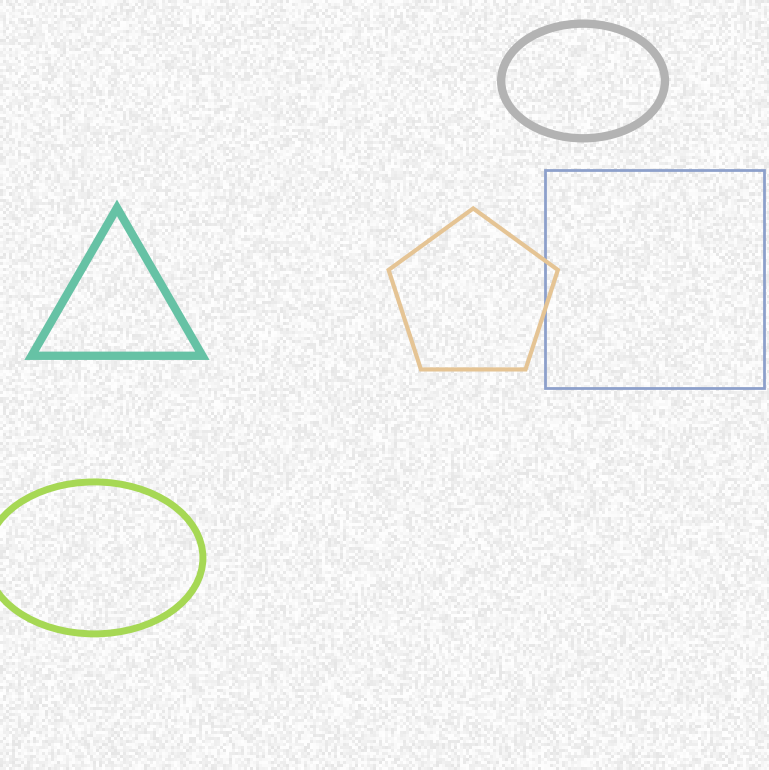[{"shape": "triangle", "thickness": 3, "radius": 0.64, "center": [0.152, 0.602]}, {"shape": "square", "thickness": 1, "radius": 0.71, "center": [0.85, 0.638]}, {"shape": "oval", "thickness": 2.5, "radius": 0.7, "center": [0.123, 0.275]}, {"shape": "pentagon", "thickness": 1.5, "radius": 0.58, "center": [0.615, 0.614]}, {"shape": "oval", "thickness": 3, "radius": 0.53, "center": [0.757, 0.895]}]